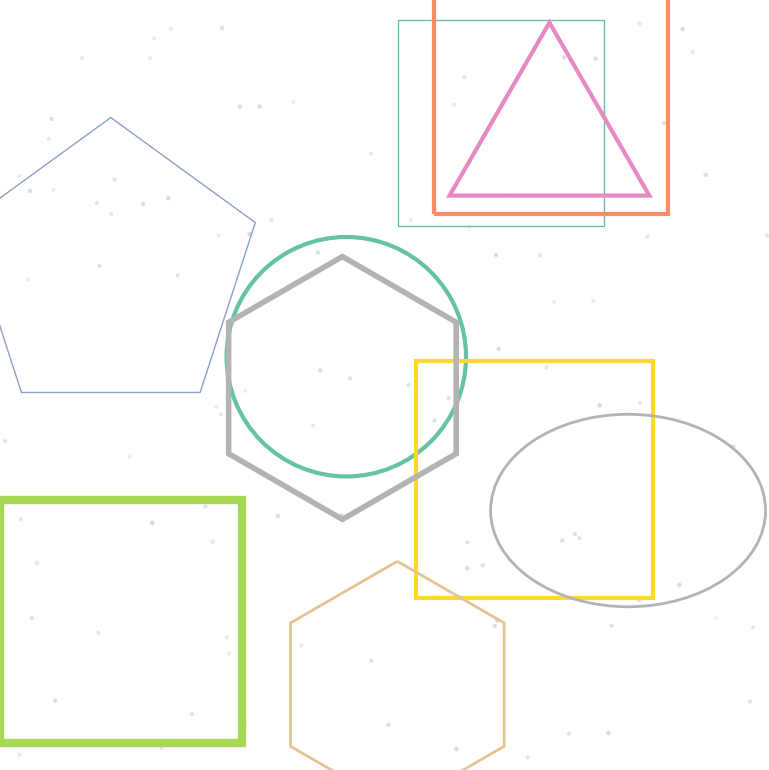[{"shape": "circle", "thickness": 1.5, "radius": 0.78, "center": [0.45, 0.537]}, {"shape": "square", "thickness": 0.5, "radius": 0.67, "center": [0.651, 0.841]}, {"shape": "square", "thickness": 1.5, "radius": 0.76, "center": [0.716, 0.874]}, {"shape": "pentagon", "thickness": 0.5, "radius": 0.99, "center": [0.144, 0.65]}, {"shape": "triangle", "thickness": 1.5, "radius": 0.75, "center": [0.714, 0.821]}, {"shape": "square", "thickness": 3, "radius": 0.79, "center": [0.157, 0.193]}, {"shape": "square", "thickness": 1.5, "radius": 0.77, "center": [0.694, 0.377]}, {"shape": "hexagon", "thickness": 1, "radius": 0.8, "center": [0.516, 0.111]}, {"shape": "oval", "thickness": 1, "radius": 0.89, "center": [0.816, 0.337]}, {"shape": "hexagon", "thickness": 2, "radius": 0.85, "center": [0.445, 0.496]}]